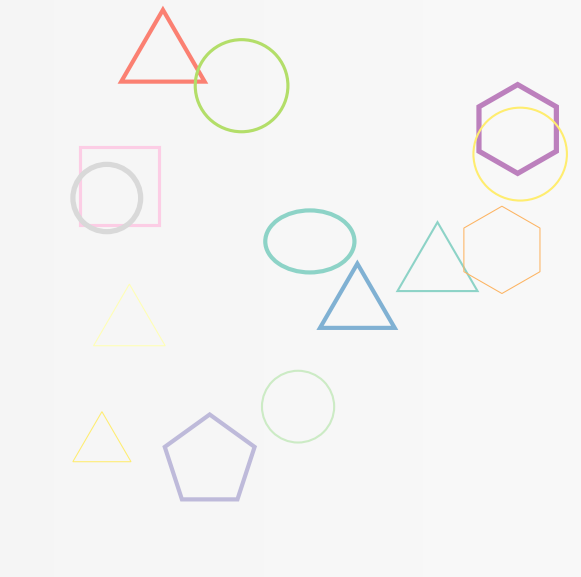[{"shape": "triangle", "thickness": 1, "radius": 0.4, "center": [0.753, 0.535]}, {"shape": "oval", "thickness": 2, "radius": 0.38, "center": [0.533, 0.581]}, {"shape": "triangle", "thickness": 0.5, "radius": 0.36, "center": [0.223, 0.436]}, {"shape": "pentagon", "thickness": 2, "radius": 0.41, "center": [0.361, 0.2]}, {"shape": "triangle", "thickness": 2, "radius": 0.41, "center": [0.28, 0.899]}, {"shape": "triangle", "thickness": 2, "radius": 0.37, "center": [0.615, 0.468]}, {"shape": "hexagon", "thickness": 0.5, "radius": 0.38, "center": [0.864, 0.566]}, {"shape": "circle", "thickness": 1.5, "radius": 0.4, "center": [0.416, 0.851]}, {"shape": "square", "thickness": 1.5, "radius": 0.34, "center": [0.206, 0.678]}, {"shape": "circle", "thickness": 2.5, "radius": 0.29, "center": [0.184, 0.656]}, {"shape": "hexagon", "thickness": 2.5, "radius": 0.38, "center": [0.891, 0.776]}, {"shape": "circle", "thickness": 1, "radius": 0.31, "center": [0.513, 0.295]}, {"shape": "triangle", "thickness": 0.5, "radius": 0.29, "center": [0.175, 0.229]}, {"shape": "circle", "thickness": 1, "radius": 0.4, "center": [0.895, 0.732]}]